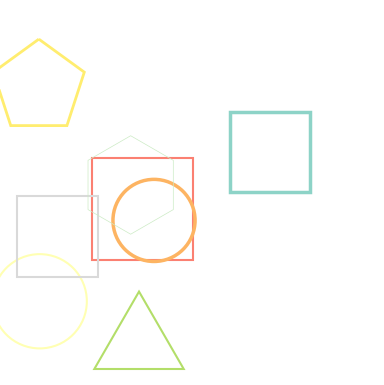[{"shape": "square", "thickness": 2.5, "radius": 0.52, "center": [0.701, 0.606]}, {"shape": "circle", "thickness": 1.5, "radius": 0.61, "center": [0.103, 0.217]}, {"shape": "square", "thickness": 1.5, "radius": 0.66, "center": [0.371, 0.457]}, {"shape": "circle", "thickness": 2.5, "radius": 0.53, "center": [0.4, 0.427]}, {"shape": "triangle", "thickness": 1.5, "radius": 0.67, "center": [0.361, 0.109]}, {"shape": "square", "thickness": 1.5, "radius": 0.53, "center": [0.148, 0.386]}, {"shape": "hexagon", "thickness": 0.5, "radius": 0.64, "center": [0.339, 0.52]}, {"shape": "pentagon", "thickness": 2, "radius": 0.62, "center": [0.101, 0.774]}]